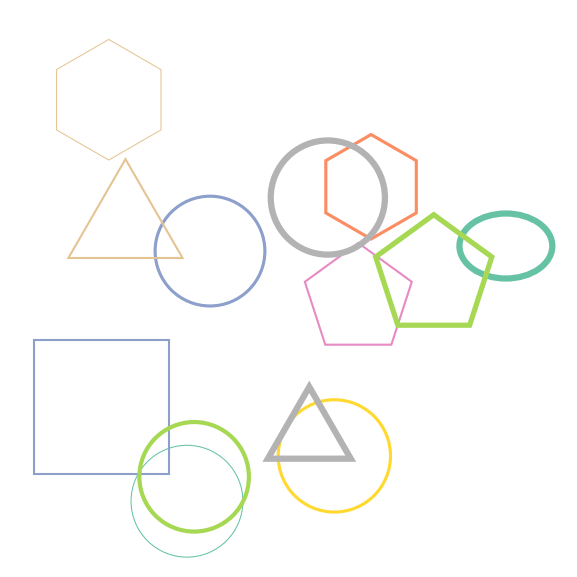[{"shape": "oval", "thickness": 3, "radius": 0.4, "center": [0.876, 0.573]}, {"shape": "circle", "thickness": 0.5, "radius": 0.48, "center": [0.324, 0.131]}, {"shape": "hexagon", "thickness": 1.5, "radius": 0.45, "center": [0.643, 0.676]}, {"shape": "square", "thickness": 1, "radius": 0.58, "center": [0.176, 0.294]}, {"shape": "circle", "thickness": 1.5, "radius": 0.48, "center": [0.364, 0.564]}, {"shape": "pentagon", "thickness": 1, "radius": 0.49, "center": [0.62, 0.481]}, {"shape": "pentagon", "thickness": 2.5, "radius": 0.53, "center": [0.751, 0.522]}, {"shape": "circle", "thickness": 2, "radius": 0.47, "center": [0.336, 0.173]}, {"shape": "circle", "thickness": 1.5, "radius": 0.49, "center": [0.579, 0.21]}, {"shape": "hexagon", "thickness": 0.5, "radius": 0.52, "center": [0.188, 0.826]}, {"shape": "triangle", "thickness": 1, "radius": 0.57, "center": [0.217, 0.609]}, {"shape": "triangle", "thickness": 3, "radius": 0.41, "center": [0.536, 0.246]}, {"shape": "circle", "thickness": 3, "radius": 0.49, "center": [0.568, 0.657]}]